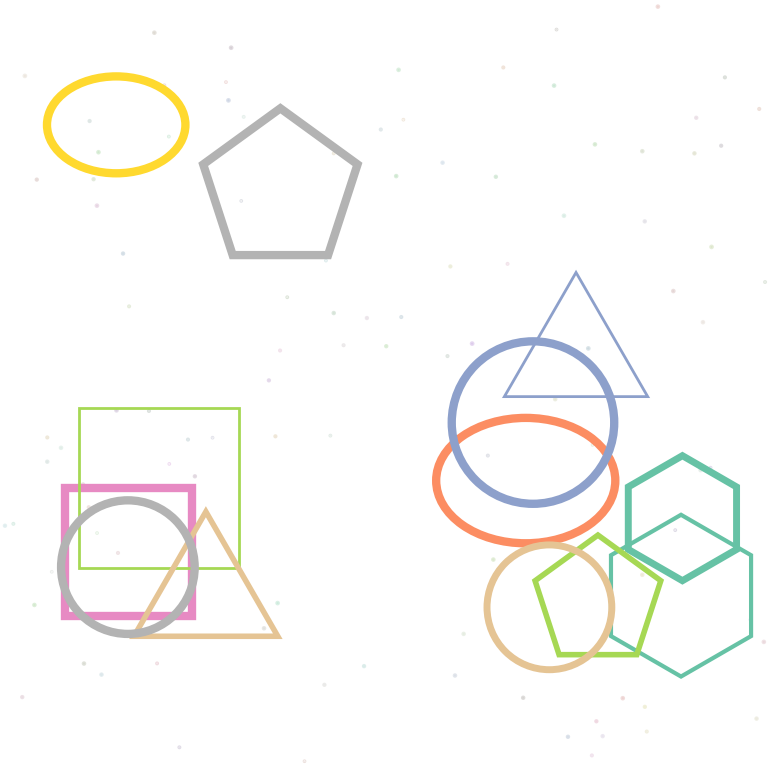[{"shape": "hexagon", "thickness": 1.5, "radius": 0.53, "center": [0.884, 0.226]}, {"shape": "hexagon", "thickness": 2.5, "radius": 0.41, "center": [0.886, 0.327]}, {"shape": "oval", "thickness": 3, "radius": 0.58, "center": [0.683, 0.376]}, {"shape": "triangle", "thickness": 1, "radius": 0.54, "center": [0.748, 0.539]}, {"shape": "circle", "thickness": 3, "radius": 0.53, "center": [0.692, 0.451]}, {"shape": "square", "thickness": 3, "radius": 0.41, "center": [0.167, 0.283]}, {"shape": "pentagon", "thickness": 2, "radius": 0.43, "center": [0.777, 0.219]}, {"shape": "square", "thickness": 1, "radius": 0.52, "center": [0.206, 0.366]}, {"shape": "oval", "thickness": 3, "radius": 0.45, "center": [0.151, 0.838]}, {"shape": "triangle", "thickness": 2, "radius": 0.54, "center": [0.267, 0.228]}, {"shape": "circle", "thickness": 2.5, "radius": 0.41, "center": [0.714, 0.211]}, {"shape": "pentagon", "thickness": 3, "radius": 0.53, "center": [0.364, 0.754]}, {"shape": "circle", "thickness": 3, "radius": 0.43, "center": [0.166, 0.263]}]